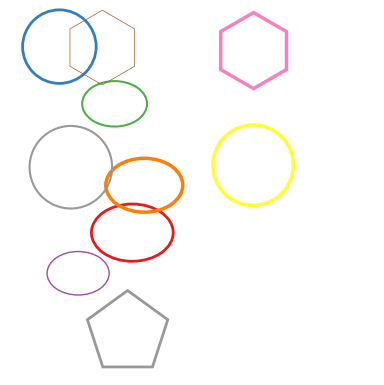[{"shape": "oval", "thickness": 2, "radius": 0.53, "center": [0.344, 0.396]}, {"shape": "circle", "thickness": 2, "radius": 0.48, "center": [0.154, 0.879]}, {"shape": "oval", "thickness": 1.5, "radius": 0.42, "center": [0.298, 0.73]}, {"shape": "oval", "thickness": 1, "radius": 0.4, "center": [0.203, 0.29]}, {"shape": "oval", "thickness": 2.5, "radius": 0.5, "center": [0.375, 0.519]}, {"shape": "circle", "thickness": 2.5, "radius": 0.52, "center": [0.658, 0.571]}, {"shape": "hexagon", "thickness": 0.5, "radius": 0.49, "center": [0.266, 0.876]}, {"shape": "hexagon", "thickness": 2.5, "radius": 0.49, "center": [0.659, 0.869]}, {"shape": "circle", "thickness": 1.5, "radius": 0.54, "center": [0.184, 0.566]}, {"shape": "pentagon", "thickness": 2, "radius": 0.55, "center": [0.331, 0.136]}]